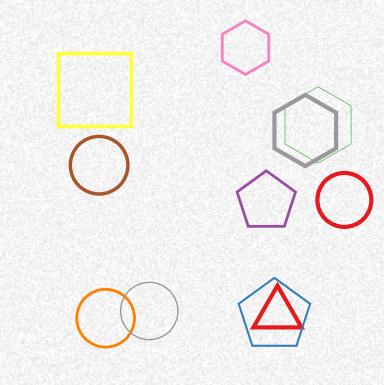[{"shape": "circle", "thickness": 3, "radius": 0.35, "center": [0.894, 0.481]}, {"shape": "triangle", "thickness": 3, "radius": 0.36, "center": [0.721, 0.186]}, {"shape": "pentagon", "thickness": 1.5, "radius": 0.49, "center": [0.713, 0.181]}, {"shape": "hexagon", "thickness": 0.5, "radius": 0.5, "center": [0.826, 0.676]}, {"shape": "pentagon", "thickness": 2, "radius": 0.4, "center": [0.692, 0.477]}, {"shape": "circle", "thickness": 2, "radius": 0.38, "center": [0.274, 0.173]}, {"shape": "square", "thickness": 2.5, "radius": 0.47, "center": [0.246, 0.767]}, {"shape": "circle", "thickness": 2.5, "radius": 0.37, "center": [0.257, 0.571]}, {"shape": "hexagon", "thickness": 2, "radius": 0.35, "center": [0.638, 0.876]}, {"shape": "hexagon", "thickness": 3, "radius": 0.46, "center": [0.793, 0.661]}, {"shape": "circle", "thickness": 1, "radius": 0.37, "center": [0.388, 0.192]}]